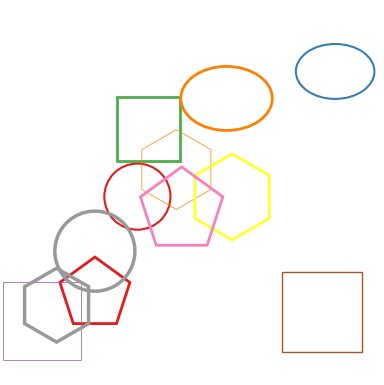[{"shape": "pentagon", "thickness": 2, "radius": 0.48, "center": [0.246, 0.237]}, {"shape": "circle", "thickness": 1.5, "radius": 0.43, "center": [0.357, 0.489]}, {"shape": "oval", "thickness": 1.5, "radius": 0.51, "center": [0.87, 0.814]}, {"shape": "square", "thickness": 2, "radius": 0.41, "center": [0.385, 0.665]}, {"shape": "square", "thickness": 0.5, "radius": 0.51, "center": [0.11, 0.166]}, {"shape": "oval", "thickness": 2, "radius": 0.59, "center": [0.588, 0.744]}, {"shape": "hexagon", "thickness": 0.5, "radius": 0.52, "center": [0.458, 0.56]}, {"shape": "hexagon", "thickness": 2, "radius": 0.56, "center": [0.603, 0.489]}, {"shape": "square", "thickness": 1, "radius": 0.52, "center": [0.836, 0.19]}, {"shape": "pentagon", "thickness": 2, "radius": 0.56, "center": [0.472, 0.454]}, {"shape": "hexagon", "thickness": 2.5, "radius": 0.48, "center": [0.147, 0.207]}, {"shape": "circle", "thickness": 2.5, "radius": 0.52, "center": [0.246, 0.348]}]